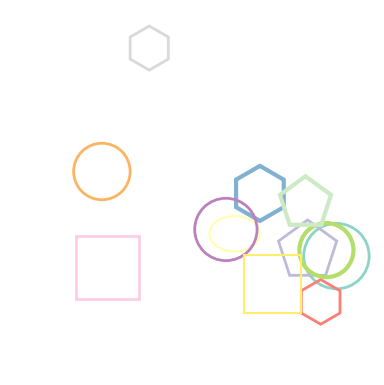[{"shape": "circle", "thickness": 2, "radius": 0.42, "center": [0.874, 0.335]}, {"shape": "oval", "thickness": 1.5, "radius": 0.33, "center": [0.609, 0.393]}, {"shape": "pentagon", "thickness": 2, "radius": 0.4, "center": [0.799, 0.349]}, {"shape": "hexagon", "thickness": 2, "radius": 0.29, "center": [0.833, 0.216]}, {"shape": "hexagon", "thickness": 3, "radius": 0.36, "center": [0.675, 0.498]}, {"shape": "circle", "thickness": 2, "radius": 0.37, "center": [0.265, 0.555]}, {"shape": "circle", "thickness": 3, "radius": 0.35, "center": [0.848, 0.35]}, {"shape": "square", "thickness": 2, "radius": 0.41, "center": [0.28, 0.304]}, {"shape": "hexagon", "thickness": 2, "radius": 0.29, "center": [0.388, 0.875]}, {"shape": "circle", "thickness": 2, "radius": 0.4, "center": [0.587, 0.404]}, {"shape": "pentagon", "thickness": 3, "radius": 0.35, "center": [0.793, 0.472]}, {"shape": "square", "thickness": 1.5, "radius": 0.37, "center": [0.708, 0.262]}]